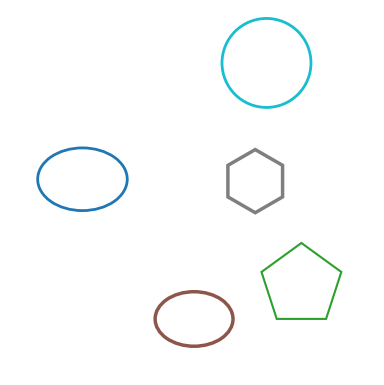[{"shape": "oval", "thickness": 2, "radius": 0.58, "center": [0.214, 0.534]}, {"shape": "pentagon", "thickness": 1.5, "radius": 0.55, "center": [0.783, 0.26]}, {"shape": "oval", "thickness": 2.5, "radius": 0.51, "center": [0.504, 0.171]}, {"shape": "hexagon", "thickness": 2.5, "radius": 0.41, "center": [0.663, 0.53]}, {"shape": "circle", "thickness": 2, "radius": 0.58, "center": [0.692, 0.837]}]